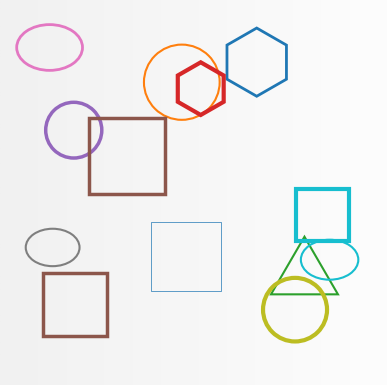[{"shape": "square", "thickness": 0.5, "radius": 0.45, "center": [0.481, 0.333]}, {"shape": "hexagon", "thickness": 2, "radius": 0.44, "center": [0.662, 0.839]}, {"shape": "circle", "thickness": 1.5, "radius": 0.49, "center": [0.469, 0.786]}, {"shape": "triangle", "thickness": 1.5, "radius": 0.5, "center": [0.786, 0.285]}, {"shape": "hexagon", "thickness": 3, "radius": 0.34, "center": [0.518, 0.77]}, {"shape": "circle", "thickness": 2.5, "radius": 0.36, "center": [0.19, 0.662]}, {"shape": "square", "thickness": 2.5, "radius": 0.49, "center": [0.327, 0.595]}, {"shape": "square", "thickness": 2.5, "radius": 0.41, "center": [0.193, 0.209]}, {"shape": "oval", "thickness": 2, "radius": 0.42, "center": [0.128, 0.877]}, {"shape": "oval", "thickness": 1.5, "radius": 0.35, "center": [0.136, 0.357]}, {"shape": "circle", "thickness": 3, "radius": 0.41, "center": [0.761, 0.196]}, {"shape": "oval", "thickness": 1.5, "radius": 0.37, "center": [0.851, 0.325]}, {"shape": "square", "thickness": 3, "radius": 0.34, "center": [0.833, 0.442]}]